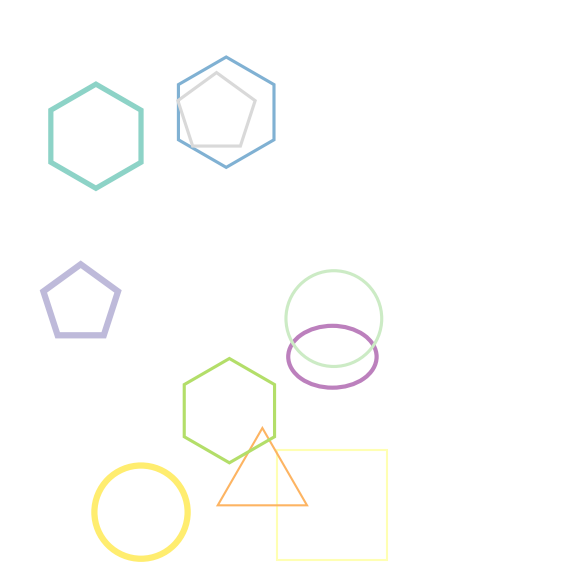[{"shape": "hexagon", "thickness": 2.5, "radius": 0.45, "center": [0.166, 0.763]}, {"shape": "square", "thickness": 1, "radius": 0.48, "center": [0.575, 0.124]}, {"shape": "pentagon", "thickness": 3, "radius": 0.34, "center": [0.14, 0.474]}, {"shape": "hexagon", "thickness": 1.5, "radius": 0.48, "center": [0.392, 0.805]}, {"shape": "triangle", "thickness": 1, "radius": 0.45, "center": [0.454, 0.169]}, {"shape": "hexagon", "thickness": 1.5, "radius": 0.45, "center": [0.397, 0.288]}, {"shape": "pentagon", "thickness": 1.5, "radius": 0.35, "center": [0.375, 0.803]}, {"shape": "oval", "thickness": 2, "radius": 0.38, "center": [0.576, 0.381]}, {"shape": "circle", "thickness": 1.5, "radius": 0.41, "center": [0.578, 0.447]}, {"shape": "circle", "thickness": 3, "radius": 0.4, "center": [0.244, 0.112]}]